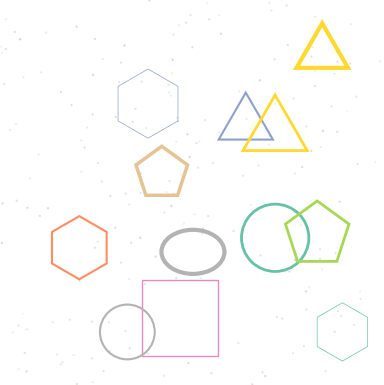[{"shape": "circle", "thickness": 2, "radius": 0.44, "center": [0.715, 0.382]}, {"shape": "hexagon", "thickness": 0.5, "radius": 0.38, "center": [0.889, 0.138]}, {"shape": "hexagon", "thickness": 1.5, "radius": 0.41, "center": [0.206, 0.357]}, {"shape": "triangle", "thickness": 1.5, "radius": 0.41, "center": [0.638, 0.678]}, {"shape": "hexagon", "thickness": 0.5, "radius": 0.45, "center": [0.384, 0.731]}, {"shape": "square", "thickness": 1, "radius": 0.49, "center": [0.467, 0.173]}, {"shape": "pentagon", "thickness": 2, "radius": 0.43, "center": [0.824, 0.391]}, {"shape": "triangle", "thickness": 3, "radius": 0.39, "center": [0.837, 0.862]}, {"shape": "triangle", "thickness": 2, "radius": 0.48, "center": [0.715, 0.657]}, {"shape": "pentagon", "thickness": 2.5, "radius": 0.35, "center": [0.42, 0.55]}, {"shape": "oval", "thickness": 3, "radius": 0.41, "center": [0.501, 0.346]}, {"shape": "circle", "thickness": 1.5, "radius": 0.36, "center": [0.331, 0.138]}]